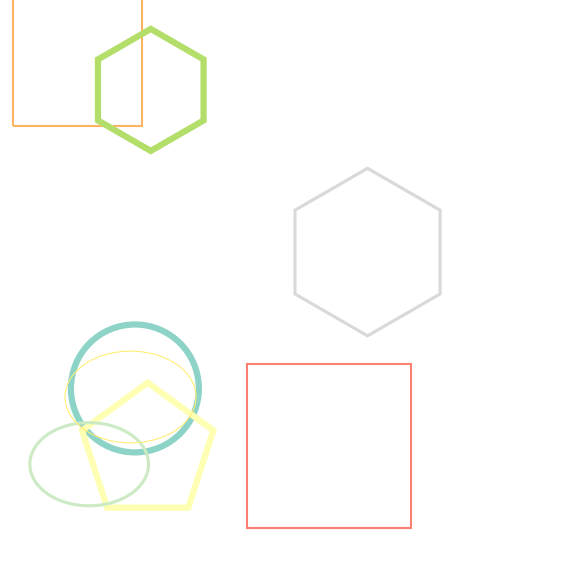[{"shape": "circle", "thickness": 3, "radius": 0.55, "center": [0.234, 0.327]}, {"shape": "pentagon", "thickness": 3, "radius": 0.6, "center": [0.256, 0.217]}, {"shape": "square", "thickness": 1, "radius": 0.71, "center": [0.569, 0.226]}, {"shape": "square", "thickness": 1, "radius": 0.56, "center": [0.134, 0.891]}, {"shape": "hexagon", "thickness": 3, "radius": 0.53, "center": [0.261, 0.843]}, {"shape": "hexagon", "thickness": 1.5, "radius": 0.73, "center": [0.636, 0.563]}, {"shape": "oval", "thickness": 1.5, "radius": 0.51, "center": [0.154, 0.195]}, {"shape": "oval", "thickness": 0.5, "radius": 0.57, "center": [0.226, 0.312]}]